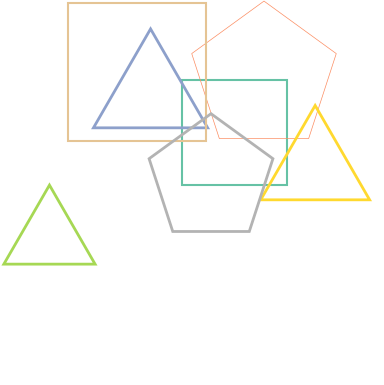[{"shape": "square", "thickness": 1.5, "radius": 0.68, "center": [0.61, 0.655]}, {"shape": "pentagon", "thickness": 0.5, "radius": 0.99, "center": [0.686, 0.8]}, {"shape": "triangle", "thickness": 2, "radius": 0.86, "center": [0.391, 0.754]}, {"shape": "triangle", "thickness": 2, "radius": 0.68, "center": [0.128, 0.382]}, {"shape": "triangle", "thickness": 2, "radius": 0.82, "center": [0.819, 0.563]}, {"shape": "square", "thickness": 1.5, "radius": 0.9, "center": [0.356, 0.813]}, {"shape": "pentagon", "thickness": 2, "radius": 0.85, "center": [0.548, 0.536]}]